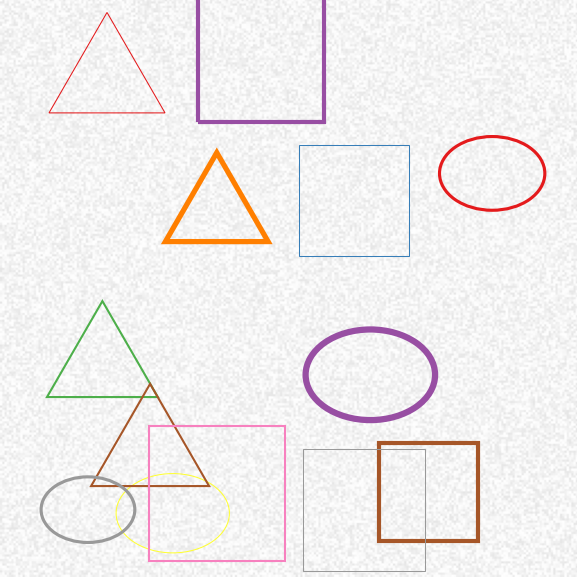[{"shape": "triangle", "thickness": 0.5, "radius": 0.58, "center": [0.185, 0.862]}, {"shape": "oval", "thickness": 1.5, "radius": 0.46, "center": [0.852, 0.699]}, {"shape": "square", "thickness": 0.5, "radius": 0.48, "center": [0.613, 0.652]}, {"shape": "triangle", "thickness": 1, "radius": 0.55, "center": [0.177, 0.367]}, {"shape": "square", "thickness": 2, "radius": 0.54, "center": [0.452, 0.897]}, {"shape": "oval", "thickness": 3, "radius": 0.56, "center": [0.641, 0.35]}, {"shape": "triangle", "thickness": 2.5, "radius": 0.51, "center": [0.375, 0.632]}, {"shape": "oval", "thickness": 0.5, "radius": 0.49, "center": [0.299, 0.11]}, {"shape": "triangle", "thickness": 1, "radius": 0.59, "center": [0.26, 0.216]}, {"shape": "square", "thickness": 2, "radius": 0.43, "center": [0.742, 0.147]}, {"shape": "square", "thickness": 1, "radius": 0.59, "center": [0.376, 0.144]}, {"shape": "oval", "thickness": 1.5, "radius": 0.41, "center": [0.152, 0.117]}, {"shape": "square", "thickness": 0.5, "radius": 0.53, "center": [0.63, 0.116]}]